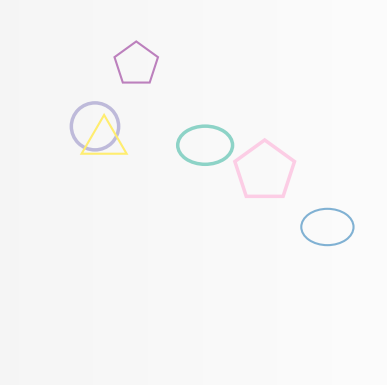[{"shape": "oval", "thickness": 2.5, "radius": 0.35, "center": [0.529, 0.623]}, {"shape": "circle", "thickness": 2.5, "radius": 0.31, "center": [0.245, 0.672]}, {"shape": "oval", "thickness": 1.5, "radius": 0.34, "center": [0.845, 0.41]}, {"shape": "pentagon", "thickness": 2.5, "radius": 0.4, "center": [0.683, 0.555]}, {"shape": "pentagon", "thickness": 1.5, "radius": 0.3, "center": [0.352, 0.833]}, {"shape": "triangle", "thickness": 1.5, "radius": 0.34, "center": [0.269, 0.634]}]